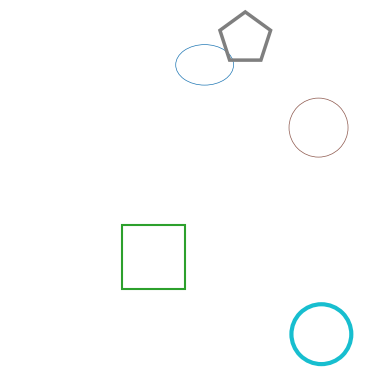[{"shape": "oval", "thickness": 0.5, "radius": 0.38, "center": [0.532, 0.832]}, {"shape": "square", "thickness": 1.5, "radius": 0.41, "center": [0.399, 0.333]}, {"shape": "circle", "thickness": 0.5, "radius": 0.38, "center": [0.827, 0.669]}, {"shape": "pentagon", "thickness": 2.5, "radius": 0.35, "center": [0.637, 0.9]}, {"shape": "circle", "thickness": 3, "radius": 0.39, "center": [0.835, 0.132]}]